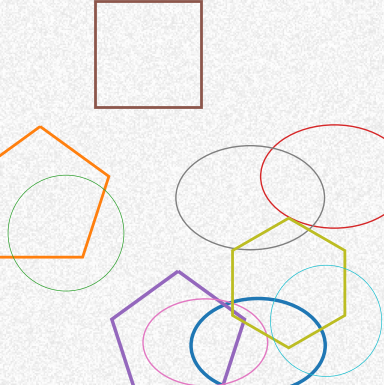[{"shape": "oval", "thickness": 2.5, "radius": 0.87, "center": [0.67, 0.103]}, {"shape": "pentagon", "thickness": 2, "radius": 0.94, "center": [0.104, 0.484]}, {"shape": "circle", "thickness": 0.5, "radius": 0.75, "center": [0.171, 0.395]}, {"shape": "oval", "thickness": 1, "radius": 0.96, "center": [0.869, 0.542]}, {"shape": "pentagon", "thickness": 2.5, "radius": 0.91, "center": [0.463, 0.115]}, {"shape": "square", "thickness": 2, "radius": 0.68, "center": [0.384, 0.86]}, {"shape": "oval", "thickness": 1, "radius": 0.81, "center": [0.533, 0.11]}, {"shape": "oval", "thickness": 1, "radius": 0.97, "center": [0.65, 0.486]}, {"shape": "hexagon", "thickness": 2, "radius": 0.84, "center": [0.75, 0.265]}, {"shape": "circle", "thickness": 0.5, "radius": 0.72, "center": [0.847, 0.167]}]